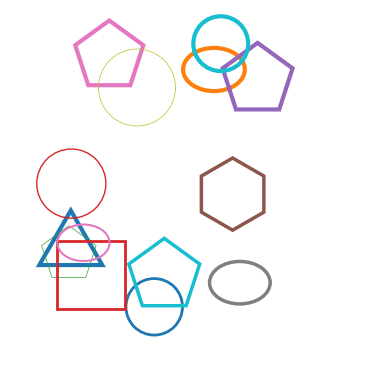[{"shape": "triangle", "thickness": 3, "radius": 0.47, "center": [0.184, 0.359]}, {"shape": "circle", "thickness": 2, "radius": 0.37, "center": [0.401, 0.203]}, {"shape": "oval", "thickness": 3, "radius": 0.4, "center": [0.556, 0.819]}, {"shape": "pentagon", "thickness": 0.5, "radius": 0.37, "center": [0.179, 0.339]}, {"shape": "circle", "thickness": 1, "radius": 0.45, "center": [0.185, 0.523]}, {"shape": "square", "thickness": 2, "radius": 0.44, "center": [0.236, 0.285]}, {"shape": "pentagon", "thickness": 3, "radius": 0.48, "center": [0.669, 0.793]}, {"shape": "hexagon", "thickness": 2.5, "radius": 0.47, "center": [0.604, 0.496]}, {"shape": "pentagon", "thickness": 3, "radius": 0.46, "center": [0.284, 0.854]}, {"shape": "oval", "thickness": 1.5, "radius": 0.34, "center": [0.217, 0.369]}, {"shape": "oval", "thickness": 2.5, "radius": 0.39, "center": [0.623, 0.266]}, {"shape": "circle", "thickness": 0.5, "radius": 0.5, "center": [0.356, 0.773]}, {"shape": "circle", "thickness": 3, "radius": 0.36, "center": [0.573, 0.887]}, {"shape": "pentagon", "thickness": 2.5, "radius": 0.48, "center": [0.427, 0.284]}]